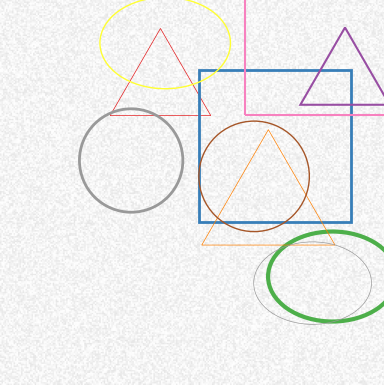[{"shape": "triangle", "thickness": 0.5, "radius": 0.75, "center": [0.417, 0.775]}, {"shape": "square", "thickness": 2, "radius": 0.98, "center": [0.715, 0.621]}, {"shape": "oval", "thickness": 3, "radius": 0.83, "center": [0.863, 0.282]}, {"shape": "triangle", "thickness": 1.5, "radius": 0.67, "center": [0.896, 0.795]}, {"shape": "triangle", "thickness": 0.5, "radius": 1.0, "center": [0.697, 0.463]}, {"shape": "oval", "thickness": 1, "radius": 0.85, "center": [0.429, 0.888]}, {"shape": "circle", "thickness": 1, "radius": 0.72, "center": [0.66, 0.542]}, {"shape": "square", "thickness": 1.5, "radius": 0.97, "center": [0.831, 0.895]}, {"shape": "oval", "thickness": 0.5, "radius": 0.76, "center": [0.812, 0.265]}, {"shape": "circle", "thickness": 2, "radius": 0.67, "center": [0.341, 0.583]}]